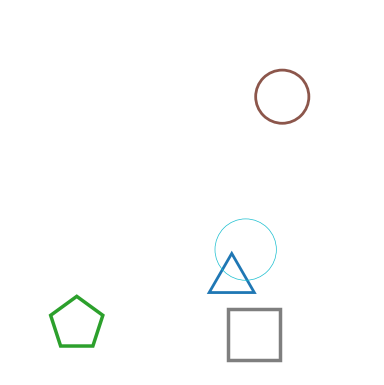[{"shape": "triangle", "thickness": 2, "radius": 0.34, "center": [0.602, 0.274]}, {"shape": "pentagon", "thickness": 2.5, "radius": 0.36, "center": [0.199, 0.159]}, {"shape": "circle", "thickness": 2, "radius": 0.35, "center": [0.733, 0.749]}, {"shape": "square", "thickness": 2.5, "radius": 0.33, "center": [0.66, 0.131]}, {"shape": "circle", "thickness": 0.5, "radius": 0.4, "center": [0.638, 0.352]}]